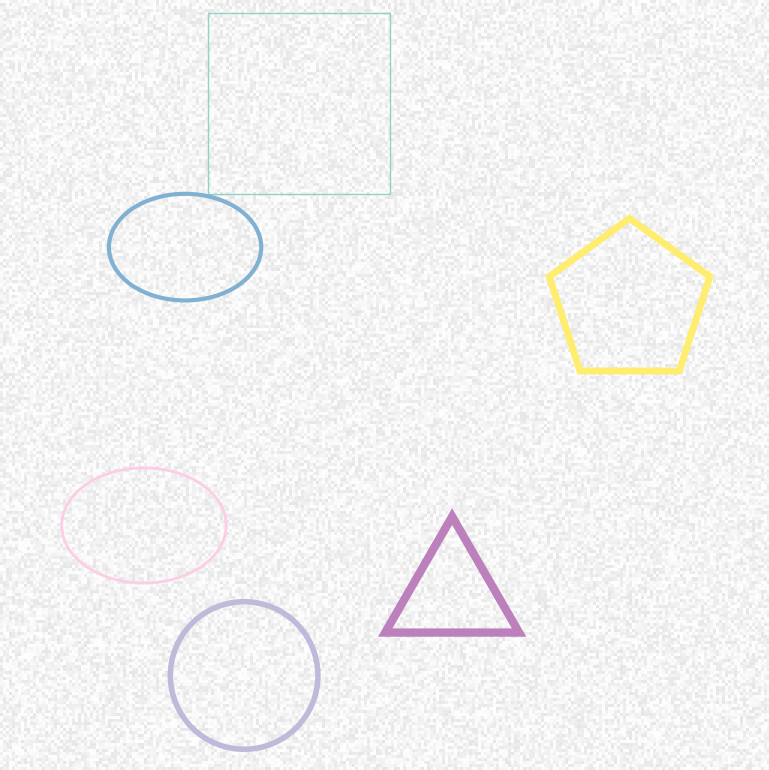[{"shape": "square", "thickness": 0.5, "radius": 0.59, "center": [0.388, 0.866]}, {"shape": "circle", "thickness": 2, "radius": 0.48, "center": [0.317, 0.123]}, {"shape": "oval", "thickness": 1.5, "radius": 0.49, "center": [0.24, 0.679]}, {"shape": "oval", "thickness": 1, "radius": 0.53, "center": [0.187, 0.318]}, {"shape": "triangle", "thickness": 3, "radius": 0.5, "center": [0.587, 0.229]}, {"shape": "pentagon", "thickness": 2.5, "radius": 0.55, "center": [0.818, 0.607]}]